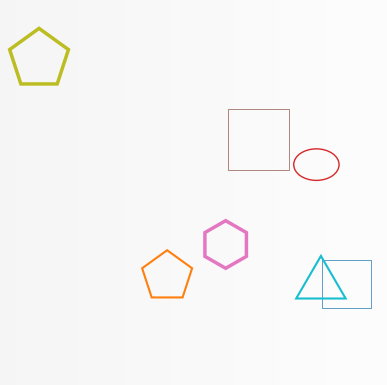[{"shape": "square", "thickness": 0.5, "radius": 0.31, "center": [0.893, 0.262]}, {"shape": "pentagon", "thickness": 1.5, "radius": 0.34, "center": [0.431, 0.282]}, {"shape": "oval", "thickness": 1, "radius": 0.29, "center": [0.816, 0.572]}, {"shape": "square", "thickness": 0.5, "radius": 0.39, "center": [0.668, 0.638]}, {"shape": "hexagon", "thickness": 2.5, "radius": 0.31, "center": [0.582, 0.365]}, {"shape": "pentagon", "thickness": 2.5, "radius": 0.4, "center": [0.101, 0.847]}, {"shape": "triangle", "thickness": 1.5, "radius": 0.37, "center": [0.828, 0.261]}]